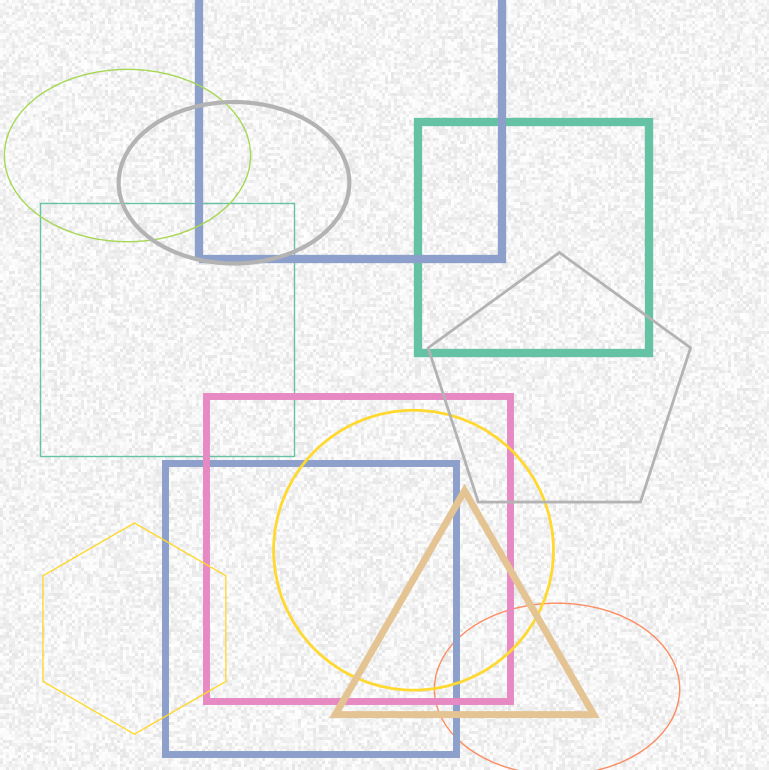[{"shape": "square", "thickness": 3, "radius": 0.75, "center": [0.693, 0.691]}, {"shape": "square", "thickness": 0.5, "radius": 0.82, "center": [0.217, 0.572]}, {"shape": "oval", "thickness": 0.5, "radius": 0.8, "center": [0.723, 0.105]}, {"shape": "square", "thickness": 3, "radius": 0.98, "center": [0.456, 0.861]}, {"shape": "square", "thickness": 2.5, "radius": 0.95, "center": [0.403, 0.21]}, {"shape": "square", "thickness": 2.5, "radius": 0.99, "center": [0.465, 0.288]}, {"shape": "oval", "thickness": 0.5, "radius": 0.8, "center": [0.166, 0.798]}, {"shape": "circle", "thickness": 1, "radius": 0.91, "center": [0.537, 0.285]}, {"shape": "hexagon", "thickness": 0.5, "radius": 0.69, "center": [0.175, 0.184]}, {"shape": "triangle", "thickness": 2.5, "radius": 0.97, "center": [0.603, 0.169]}, {"shape": "pentagon", "thickness": 1, "radius": 0.9, "center": [0.726, 0.493]}, {"shape": "oval", "thickness": 1.5, "radius": 0.75, "center": [0.304, 0.763]}]